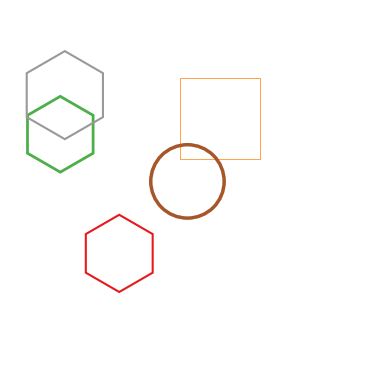[{"shape": "hexagon", "thickness": 1.5, "radius": 0.5, "center": [0.31, 0.342]}, {"shape": "hexagon", "thickness": 2, "radius": 0.49, "center": [0.157, 0.651]}, {"shape": "square", "thickness": 0.5, "radius": 0.52, "center": [0.571, 0.692]}, {"shape": "circle", "thickness": 2.5, "radius": 0.48, "center": [0.487, 0.529]}, {"shape": "hexagon", "thickness": 1.5, "radius": 0.57, "center": [0.168, 0.753]}]